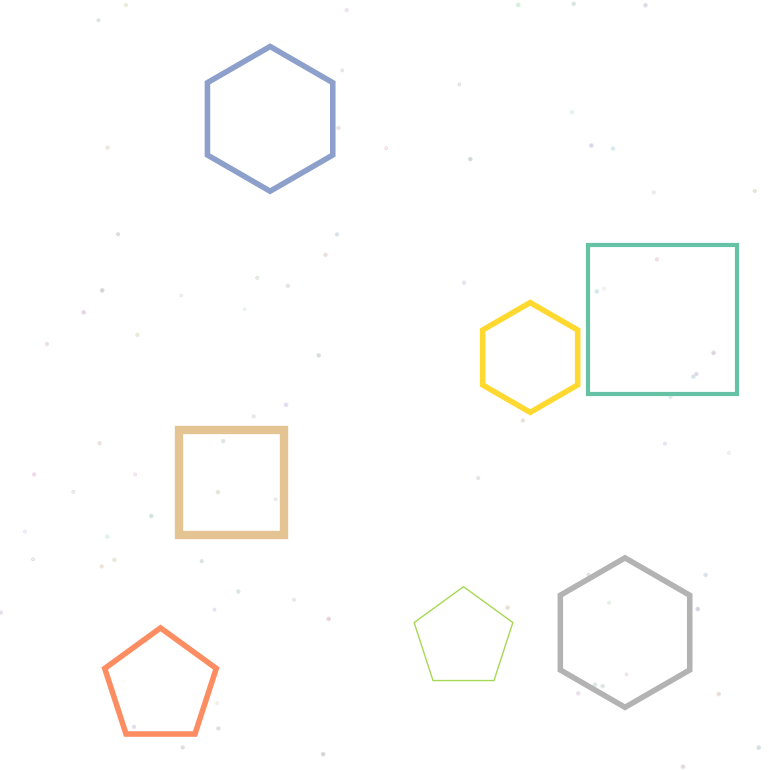[{"shape": "square", "thickness": 1.5, "radius": 0.48, "center": [0.861, 0.585]}, {"shape": "pentagon", "thickness": 2, "radius": 0.38, "center": [0.208, 0.108]}, {"shape": "hexagon", "thickness": 2, "radius": 0.47, "center": [0.351, 0.846]}, {"shape": "pentagon", "thickness": 0.5, "radius": 0.34, "center": [0.602, 0.171]}, {"shape": "hexagon", "thickness": 2, "radius": 0.36, "center": [0.689, 0.536]}, {"shape": "square", "thickness": 3, "radius": 0.34, "center": [0.301, 0.373]}, {"shape": "hexagon", "thickness": 2, "radius": 0.49, "center": [0.812, 0.178]}]